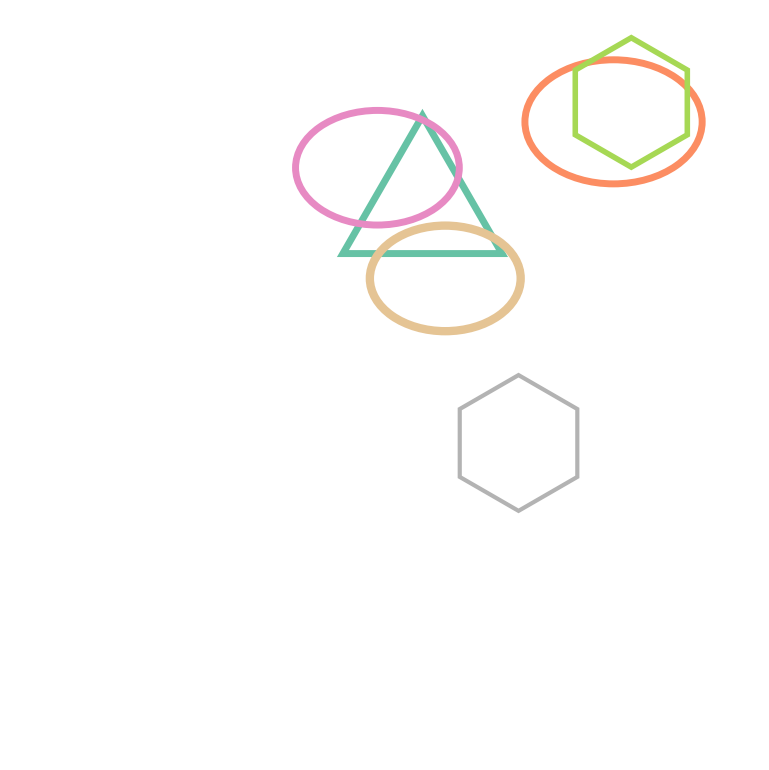[{"shape": "triangle", "thickness": 2.5, "radius": 0.6, "center": [0.549, 0.73]}, {"shape": "oval", "thickness": 2.5, "radius": 0.58, "center": [0.797, 0.842]}, {"shape": "oval", "thickness": 2.5, "radius": 0.53, "center": [0.49, 0.782]}, {"shape": "hexagon", "thickness": 2, "radius": 0.42, "center": [0.82, 0.867]}, {"shape": "oval", "thickness": 3, "radius": 0.49, "center": [0.578, 0.638]}, {"shape": "hexagon", "thickness": 1.5, "radius": 0.44, "center": [0.673, 0.425]}]